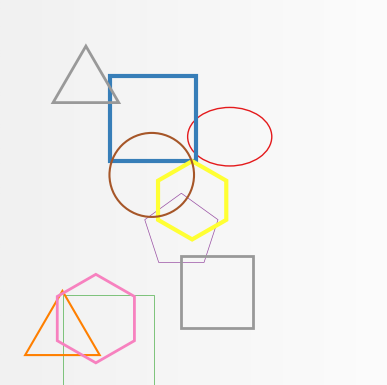[{"shape": "oval", "thickness": 1, "radius": 0.54, "center": [0.593, 0.645]}, {"shape": "square", "thickness": 3, "radius": 0.55, "center": [0.395, 0.692]}, {"shape": "square", "thickness": 0.5, "radius": 0.59, "center": [0.279, 0.117]}, {"shape": "pentagon", "thickness": 0.5, "radius": 0.5, "center": [0.468, 0.399]}, {"shape": "triangle", "thickness": 1.5, "radius": 0.56, "center": [0.161, 0.133]}, {"shape": "hexagon", "thickness": 3, "radius": 0.51, "center": [0.496, 0.48]}, {"shape": "circle", "thickness": 1.5, "radius": 0.55, "center": [0.392, 0.546]}, {"shape": "hexagon", "thickness": 2, "radius": 0.57, "center": [0.247, 0.172]}, {"shape": "square", "thickness": 2, "radius": 0.46, "center": [0.56, 0.241]}, {"shape": "triangle", "thickness": 2, "radius": 0.49, "center": [0.222, 0.782]}]